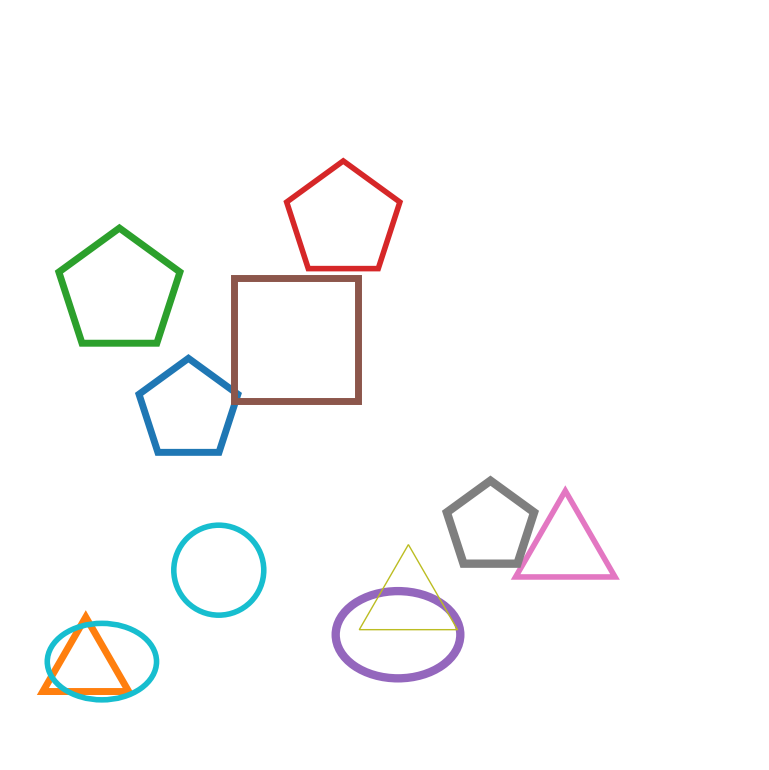[{"shape": "pentagon", "thickness": 2.5, "radius": 0.34, "center": [0.245, 0.467]}, {"shape": "triangle", "thickness": 2.5, "radius": 0.32, "center": [0.111, 0.134]}, {"shape": "pentagon", "thickness": 2.5, "radius": 0.41, "center": [0.155, 0.621]}, {"shape": "pentagon", "thickness": 2, "radius": 0.39, "center": [0.446, 0.714]}, {"shape": "oval", "thickness": 3, "radius": 0.4, "center": [0.517, 0.176]}, {"shape": "square", "thickness": 2.5, "radius": 0.4, "center": [0.385, 0.559]}, {"shape": "triangle", "thickness": 2, "radius": 0.37, "center": [0.734, 0.288]}, {"shape": "pentagon", "thickness": 3, "radius": 0.3, "center": [0.637, 0.316]}, {"shape": "triangle", "thickness": 0.5, "radius": 0.37, "center": [0.53, 0.219]}, {"shape": "circle", "thickness": 2, "radius": 0.29, "center": [0.284, 0.26]}, {"shape": "oval", "thickness": 2, "radius": 0.35, "center": [0.132, 0.141]}]